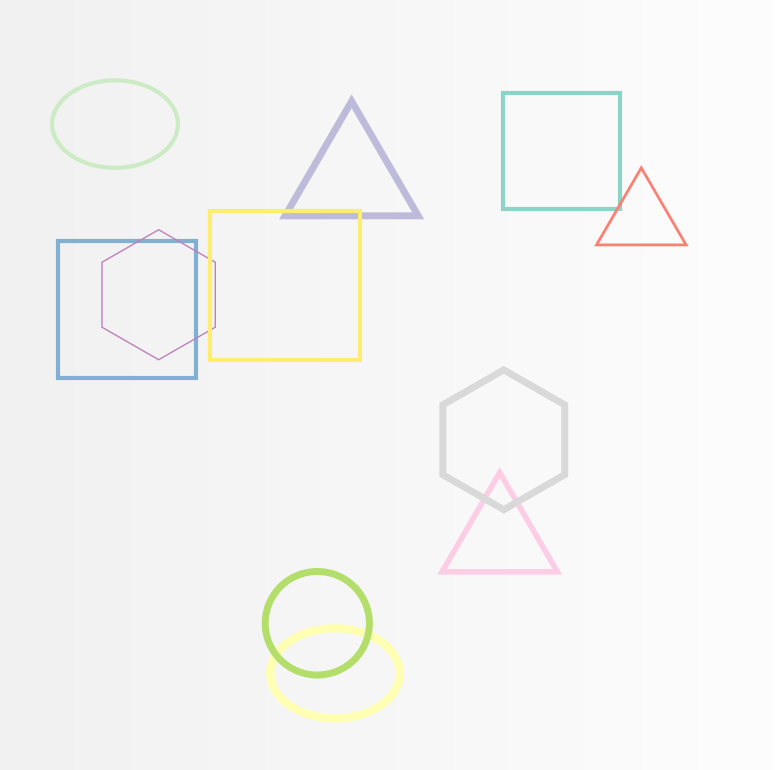[{"shape": "square", "thickness": 1.5, "radius": 0.38, "center": [0.725, 0.804]}, {"shape": "oval", "thickness": 3, "radius": 0.42, "center": [0.432, 0.126]}, {"shape": "triangle", "thickness": 2.5, "radius": 0.5, "center": [0.454, 0.769]}, {"shape": "triangle", "thickness": 1, "radius": 0.33, "center": [0.827, 0.715]}, {"shape": "square", "thickness": 1.5, "radius": 0.44, "center": [0.164, 0.598]}, {"shape": "circle", "thickness": 2.5, "radius": 0.34, "center": [0.409, 0.191]}, {"shape": "triangle", "thickness": 2, "radius": 0.43, "center": [0.645, 0.3]}, {"shape": "hexagon", "thickness": 2.5, "radius": 0.45, "center": [0.65, 0.429]}, {"shape": "hexagon", "thickness": 0.5, "radius": 0.42, "center": [0.205, 0.617]}, {"shape": "oval", "thickness": 1.5, "radius": 0.41, "center": [0.148, 0.839]}, {"shape": "square", "thickness": 1.5, "radius": 0.48, "center": [0.368, 0.629]}]